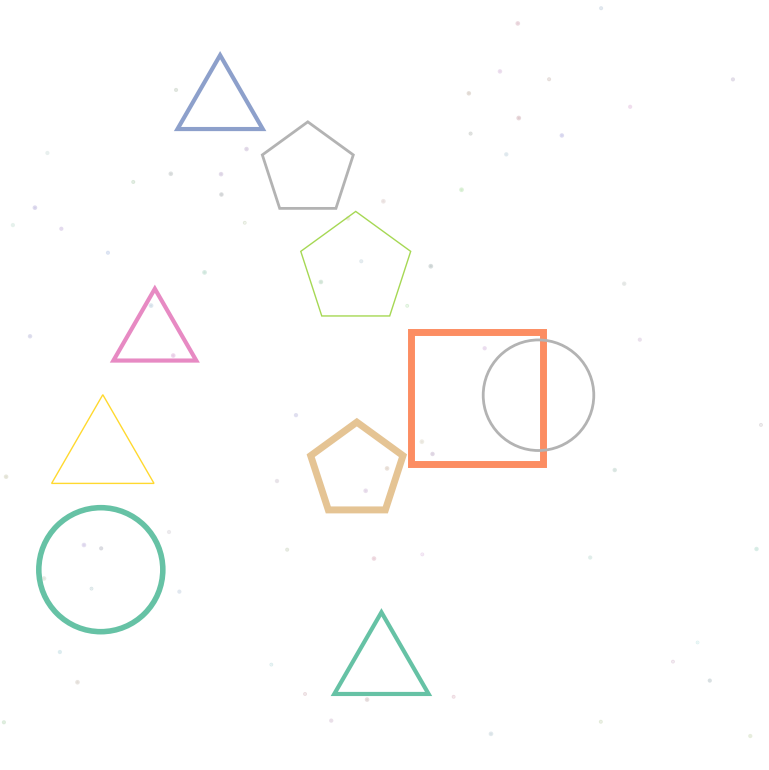[{"shape": "triangle", "thickness": 1.5, "radius": 0.35, "center": [0.495, 0.134]}, {"shape": "circle", "thickness": 2, "radius": 0.4, "center": [0.131, 0.26]}, {"shape": "square", "thickness": 2.5, "radius": 0.43, "center": [0.62, 0.484]}, {"shape": "triangle", "thickness": 1.5, "radius": 0.32, "center": [0.286, 0.864]}, {"shape": "triangle", "thickness": 1.5, "radius": 0.31, "center": [0.201, 0.563]}, {"shape": "pentagon", "thickness": 0.5, "radius": 0.38, "center": [0.462, 0.65]}, {"shape": "triangle", "thickness": 0.5, "radius": 0.38, "center": [0.134, 0.411]}, {"shape": "pentagon", "thickness": 2.5, "radius": 0.32, "center": [0.463, 0.389]}, {"shape": "pentagon", "thickness": 1, "radius": 0.31, "center": [0.4, 0.78]}, {"shape": "circle", "thickness": 1, "radius": 0.36, "center": [0.699, 0.487]}]